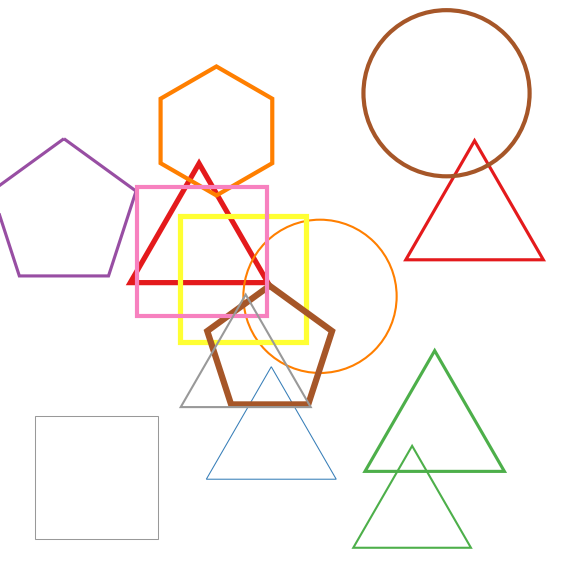[{"shape": "triangle", "thickness": 1.5, "radius": 0.69, "center": [0.822, 0.618]}, {"shape": "triangle", "thickness": 2.5, "radius": 0.69, "center": [0.345, 0.578]}, {"shape": "triangle", "thickness": 0.5, "radius": 0.65, "center": [0.47, 0.234]}, {"shape": "triangle", "thickness": 1.5, "radius": 0.7, "center": [0.753, 0.253]}, {"shape": "triangle", "thickness": 1, "radius": 0.59, "center": [0.714, 0.109]}, {"shape": "pentagon", "thickness": 1.5, "radius": 0.66, "center": [0.111, 0.628]}, {"shape": "hexagon", "thickness": 2, "radius": 0.56, "center": [0.375, 0.772]}, {"shape": "circle", "thickness": 1, "radius": 0.66, "center": [0.554, 0.486]}, {"shape": "square", "thickness": 2.5, "radius": 0.54, "center": [0.421, 0.517]}, {"shape": "circle", "thickness": 2, "radius": 0.72, "center": [0.773, 0.838]}, {"shape": "pentagon", "thickness": 3, "radius": 0.57, "center": [0.467, 0.391]}, {"shape": "square", "thickness": 2, "radius": 0.56, "center": [0.35, 0.564]}, {"shape": "square", "thickness": 0.5, "radius": 0.53, "center": [0.167, 0.173]}, {"shape": "triangle", "thickness": 1, "radius": 0.65, "center": [0.425, 0.359]}]